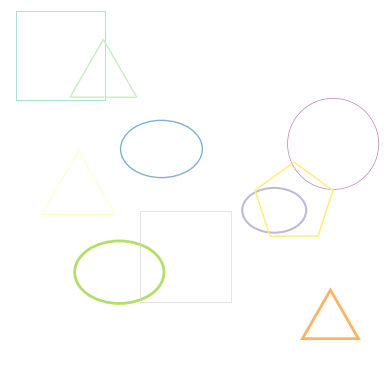[{"shape": "square", "thickness": 0.5, "radius": 0.58, "center": [0.158, 0.856]}, {"shape": "triangle", "thickness": 0.5, "radius": 0.55, "center": [0.204, 0.498]}, {"shape": "oval", "thickness": 1.5, "radius": 0.42, "center": [0.712, 0.454]}, {"shape": "oval", "thickness": 1, "radius": 0.53, "center": [0.419, 0.613]}, {"shape": "triangle", "thickness": 2, "radius": 0.42, "center": [0.858, 0.162]}, {"shape": "oval", "thickness": 2, "radius": 0.58, "center": [0.31, 0.293]}, {"shape": "square", "thickness": 0.5, "radius": 0.59, "center": [0.482, 0.333]}, {"shape": "circle", "thickness": 0.5, "radius": 0.59, "center": [0.865, 0.626]}, {"shape": "triangle", "thickness": 1, "radius": 0.5, "center": [0.269, 0.798]}, {"shape": "pentagon", "thickness": 1, "radius": 0.53, "center": [0.764, 0.473]}]